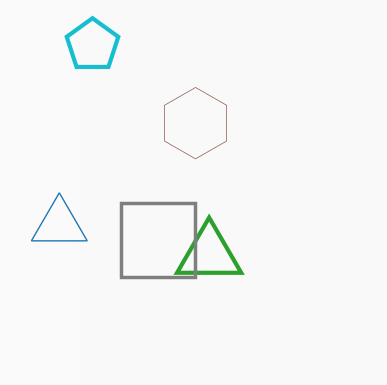[{"shape": "triangle", "thickness": 1, "radius": 0.42, "center": [0.153, 0.416]}, {"shape": "triangle", "thickness": 3, "radius": 0.48, "center": [0.54, 0.339]}, {"shape": "hexagon", "thickness": 0.5, "radius": 0.46, "center": [0.505, 0.68]}, {"shape": "square", "thickness": 2.5, "radius": 0.48, "center": [0.408, 0.377]}, {"shape": "pentagon", "thickness": 3, "radius": 0.35, "center": [0.239, 0.883]}]